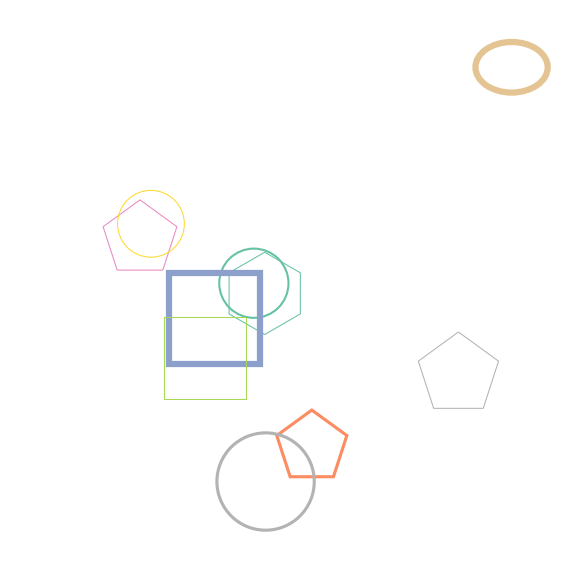[{"shape": "hexagon", "thickness": 0.5, "radius": 0.36, "center": [0.458, 0.491]}, {"shape": "circle", "thickness": 1, "radius": 0.3, "center": [0.44, 0.509]}, {"shape": "pentagon", "thickness": 1.5, "radius": 0.32, "center": [0.54, 0.225]}, {"shape": "square", "thickness": 3, "radius": 0.4, "center": [0.372, 0.448]}, {"shape": "pentagon", "thickness": 0.5, "radius": 0.34, "center": [0.242, 0.586]}, {"shape": "square", "thickness": 0.5, "radius": 0.35, "center": [0.355, 0.38]}, {"shape": "circle", "thickness": 0.5, "radius": 0.29, "center": [0.261, 0.612]}, {"shape": "oval", "thickness": 3, "radius": 0.31, "center": [0.886, 0.883]}, {"shape": "circle", "thickness": 1.5, "radius": 0.42, "center": [0.46, 0.165]}, {"shape": "pentagon", "thickness": 0.5, "radius": 0.37, "center": [0.794, 0.351]}]